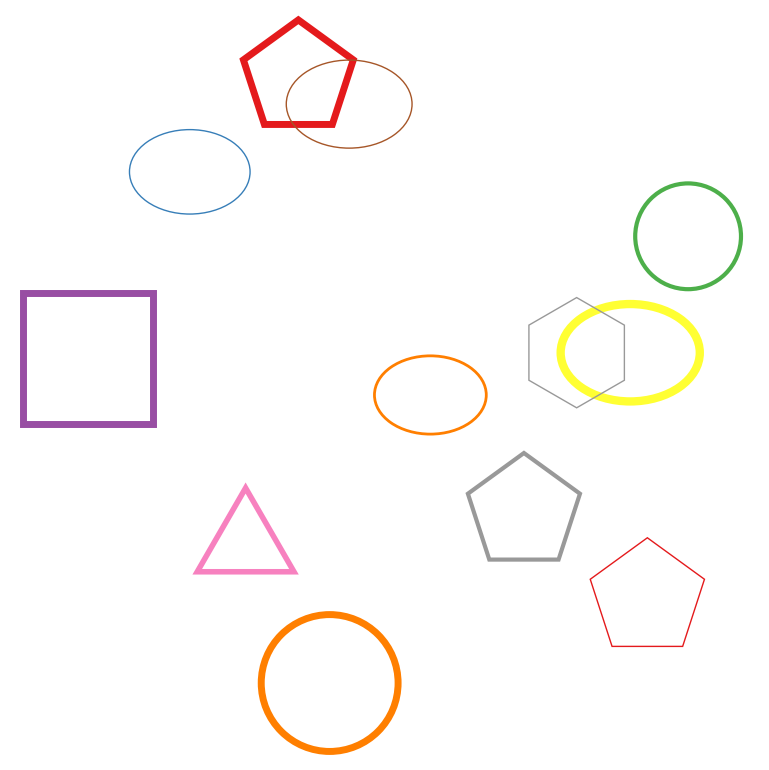[{"shape": "pentagon", "thickness": 0.5, "radius": 0.39, "center": [0.841, 0.224]}, {"shape": "pentagon", "thickness": 2.5, "radius": 0.38, "center": [0.387, 0.899]}, {"shape": "oval", "thickness": 0.5, "radius": 0.39, "center": [0.246, 0.777]}, {"shape": "circle", "thickness": 1.5, "radius": 0.34, "center": [0.894, 0.693]}, {"shape": "square", "thickness": 2.5, "radius": 0.42, "center": [0.115, 0.535]}, {"shape": "oval", "thickness": 1, "radius": 0.36, "center": [0.559, 0.487]}, {"shape": "circle", "thickness": 2.5, "radius": 0.44, "center": [0.428, 0.113]}, {"shape": "oval", "thickness": 3, "radius": 0.45, "center": [0.818, 0.542]}, {"shape": "oval", "thickness": 0.5, "radius": 0.41, "center": [0.453, 0.865]}, {"shape": "triangle", "thickness": 2, "radius": 0.36, "center": [0.319, 0.294]}, {"shape": "pentagon", "thickness": 1.5, "radius": 0.38, "center": [0.68, 0.335]}, {"shape": "hexagon", "thickness": 0.5, "radius": 0.36, "center": [0.749, 0.542]}]